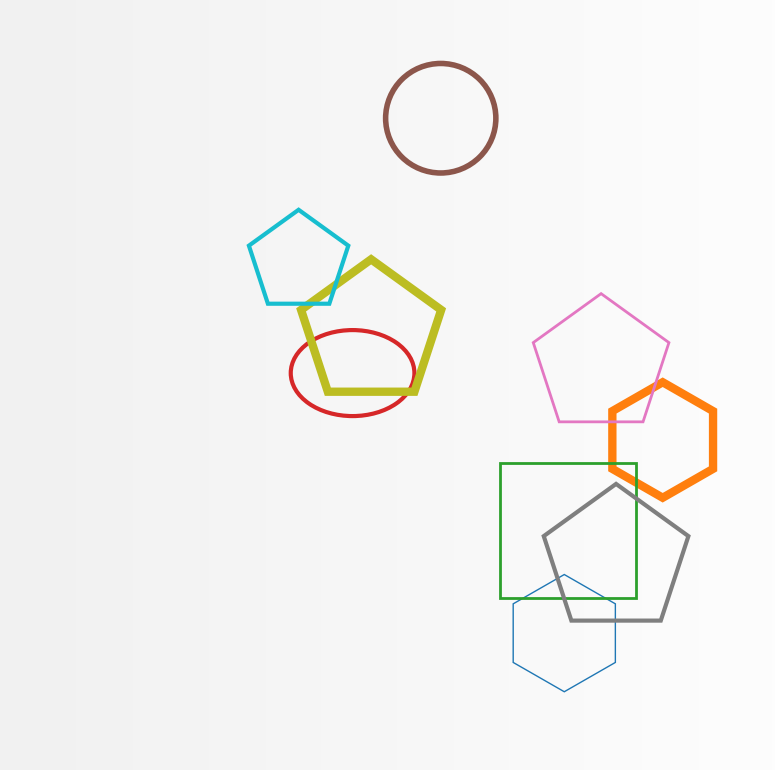[{"shape": "hexagon", "thickness": 0.5, "radius": 0.38, "center": [0.728, 0.178]}, {"shape": "hexagon", "thickness": 3, "radius": 0.38, "center": [0.855, 0.429]}, {"shape": "square", "thickness": 1, "radius": 0.44, "center": [0.733, 0.311]}, {"shape": "oval", "thickness": 1.5, "radius": 0.4, "center": [0.455, 0.515]}, {"shape": "circle", "thickness": 2, "radius": 0.36, "center": [0.569, 0.846]}, {"shape": "pentagon", "thickness": 1, "radius": 0.46, "center": [0.776, 0.527]}, {"shape": "pentagon", "thickness": 1.5, "radius": 0.49, "center": [0.795, 0.273]}, {"shape": "pentagon", "thickness": 3, "radius": 0.48, "center": [0.479, 0.568]}, {"shape": "pentagon", "thickness": 1.5, "radius": 0.34, "center": [0.385, 0.66]}]